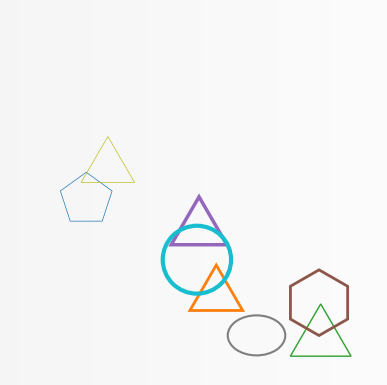[{"shape": "pentagon", "thickness": 0.5, "radius": 0.35, "center": [0.223, 0.482]}, {"shape": "triangle", "thickness": 2, "radius": 0.39, "center": [0.558, 0.233]}, {"shape": "triangle", "thickness": 1, "radius": 0.45, "center": [0.828, 0.12]}, {"shape": "triangle", "thickness": 2.5, "radius": 0.41, "center": [0.514, 0.406]}, {"shape": "hexagon", "thickness": 2, "radius": 0.43, "center": [0.823, 0.214]}, {"shape": "oval", "thickness": 1.5, "radius": 0.37, "center": [0.662, 0.129]}, {"shape": "triangle", "thickness": 0.5, "radius": 0.4, "center": [0.278, 0.566]}, {"shape": "circle", "thickness": 3, "radius": 0.44, "center": [0.508, 0.325]}]